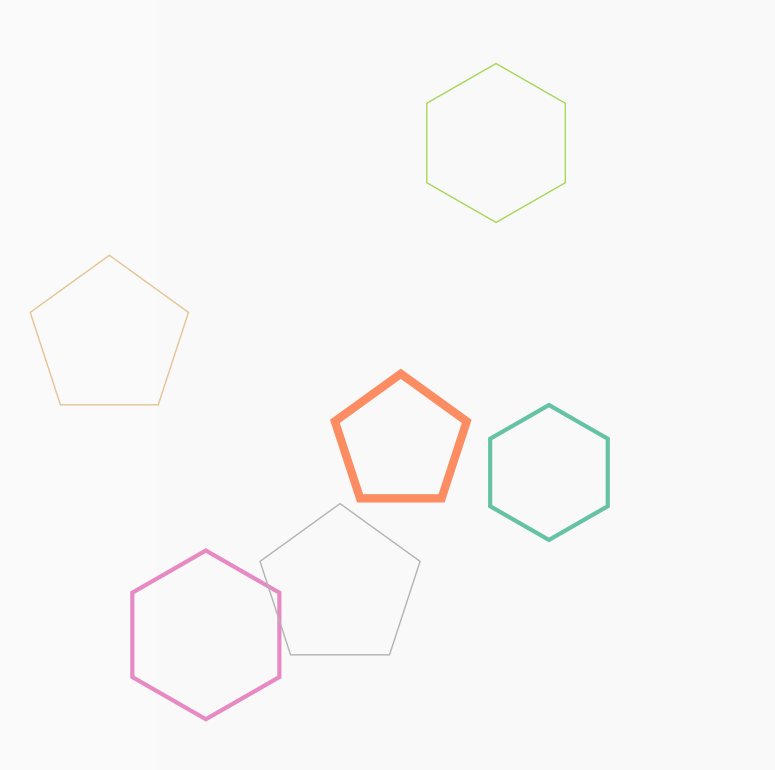[{"shape": "hexagon", "thickness": 1.5, "radius": 0.44, "center": [0.708, 0.386]}, {"shape": "pentagon", "thickness": 3, "radius": 0.45, "center": [0.517, 0.425]}, {"shape": "hexagon", "thickness": 1.5, "radius": 0.55, "center": [0.266, 0.175]}, {"shape": "hexagon", "thickness": 0.5, "radius": 0.52, "center": [0.64, 0.814]}, {"shape": "pentagon", "thickness": 0.5, "radius": 0.54, "center": [0.141, 0.561]}, {"shape": "pentagon", "thickness": 0.5, "radius": 0.54, "center": [0.439, 0.237]}]